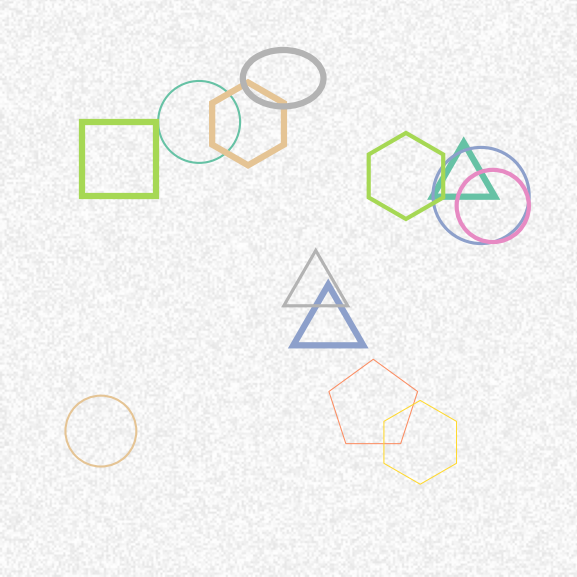[{"shape": "circle", "thickness": 1, "radius": 0.35, "center": [0.345, 0.788]}, {"shape": "triangle", "thickness": 3, "radius": 0.31, "center": [0.803, 0.69]}, {"shape": "pentagon", "thickness": 0.5, "radius": 0.4, "center": [0.646, 0.296]}, {"shape": "circle", "thickness": 1.5, "radius": 0.42, "center": [0.833, 0.661]}, {"shape": "triangle", "thickness": 3, "radius": 0.35, "center": [0.568, 0.436]}, {"shape": "circle", "thickness": 2, "radius": 0.31, "center": [0.853, 0.643]}, {"shape": "square", "thickness": 3, "radius": 0.32, "center": [0.206, 0.724]}, {"shape": "hexagon", "thickness": 2, "radius": 0.37, "center": [0.703, 0.694]}, {"shape": "hexagon", "thickness": 0.5, "radius": 0.36, "center": [0.728, 0.233]}, {"shape": "circle", "thickness": 1, "radius": 0.31, "center": [0.175, 0.253]}, {"shape": "hexagon", "thickness": 3, "radius": 0.36, "center": [0.43, 0.785]}, {"shape": "oval", "thickness": 3, "radius": 0.35, "center": [0.49, 0.864]}, {"shape": "triangle", "thickness": 1.5, "radius": 0.32, "center": [0.547, 0.502]}]